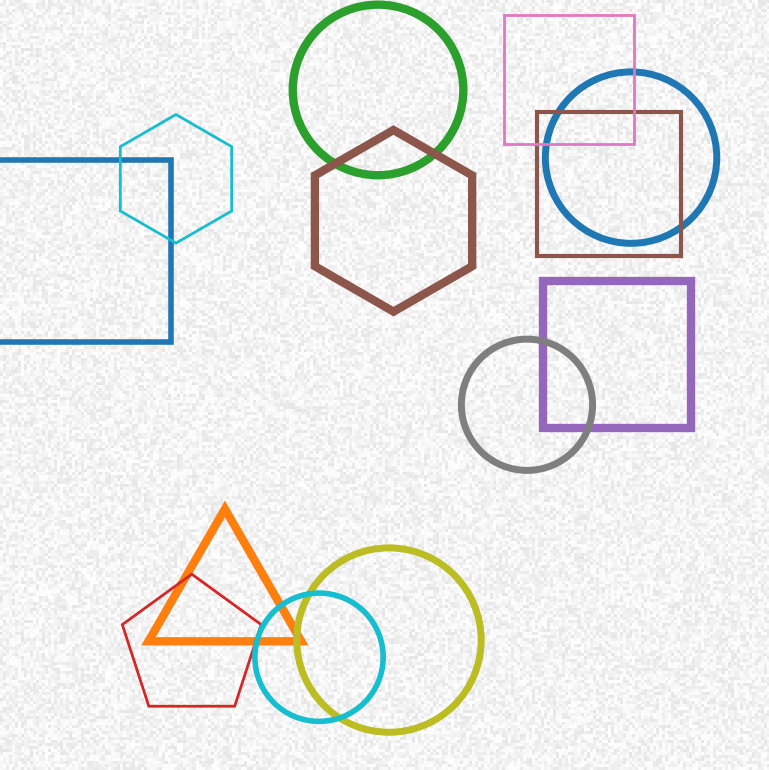[{"shape": "circle", "thickness": 2.5, "radius": 0.56, "center": [0.82, 0.795]}, {"shape": "square", "thickness": 2, "radius": 0.59, "center": [0.105, 0.674]}, {"shape": "triangle", "thickness": 3, "radius": 0.57, "center": [0.292, 0.224]}, {"shape": "circle", "thickness": 3, "radius": 0.55, "center": [0.491, 0.883]}, {"shape": "pentagon", "thickness": 1, "radius": 0.47, "center": [0.249, 0.16]}, {"shape": "square", "thickness": 3, "radius": 0.48, "center": [0.801, 0.54]}, {"shape": "hexagon", "thickness": 3, "radius": 0.59, "center": [0.511, 0.713]}, {"shape": "square", "thickness": 1.5, "radius": 0.47, "center": [0.791, 0.761]}, {"shape": "square", "thickness": 1, "radius": 0.42, "center": [0.739, 0.897]}, {"shape": "circle", "thickness": 2.5, "radius": 0.43, "center": [0.684, 0.474]}, {"shape": "circle", "thickness": 2.5, "radius": 0.6, "center": [0.505, 0.169]}, {"shape": "hexagon", "thickness": 1, "radius": 0.42, "center": [0.229, 0.768]}, {"shape": "circle", "thickness": 2, "radius": 0.42, "center": [0.414, 0.146]}]